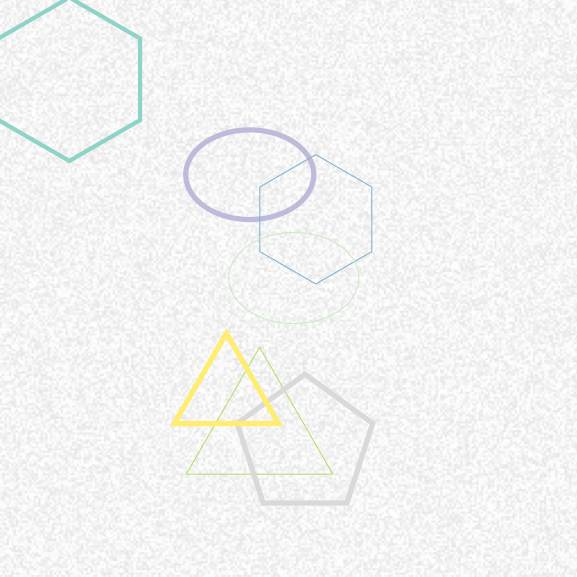[{"shape": "hexagon", "thickness": 2, "radius": 0.71, "center": [0.12, 0.862]}, {"shape": "oval", "thickness": 2.5, "radius": 0.55, "center": [0.432, 0.697]}, {"shape": "hexagon", "thickness": 0.5, "radius": 0.56, "center": [0.547, 0.619]}, {"shape": "triangle", "thickness": 0.5, "radius": 0.73, "center": [0.449, 0.251]}, {"shape": "pentagon", "thickness": 2.5, "radius": 0.62, "center": [0.528, 0.228]}, {"shape": "oval", "thickness": 0.5, "radius": 0.56, "center": [0.509, 0.518]}, {"shape": "triangle", "thickness": 2.5, "radius": 0.52, "center": [0.392, 0.318]}]